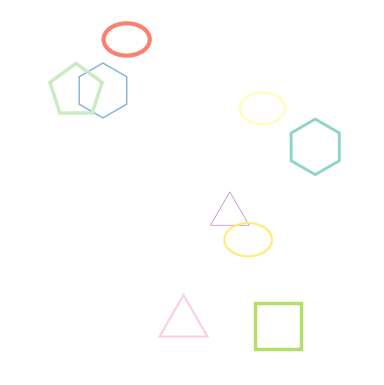[{"shape": "hexagon", "thickness": 2, "radius": 0.36, "center": [0.819, 0.619]}, {"shape": "oval", "thickness": 1.5, "radius": 0.29, "center": [0.681, 0.718]}, {"shape": "oval", "thickness": 3, "radius": 0.3, "center": [0.329, 0.897]}, {"shape": "hexagon", "thickness": 1, "radius": 0.36, "center": [0.267, 0.765]}, {"shape": "square", "thickness": 2.5, "radius": 0.3, "center": [0.721, 0.154]}, {"shape": "triangle", "thickness": 1.5, "radius": 0.36, "center": [0.477, 0.162]}, {"shape": "triangle", "thickness": 0.5, "radius": 0.29, "center": [0.597, 0.444]}, {"shape": "pentagon", "thickness": 2.5, "radius": 0.36, "center": [0.198, 0.764]}, {"shape": "oval", "thickness": 1.5, "radius": 0.31, "center": [0.644, 0.377]}]